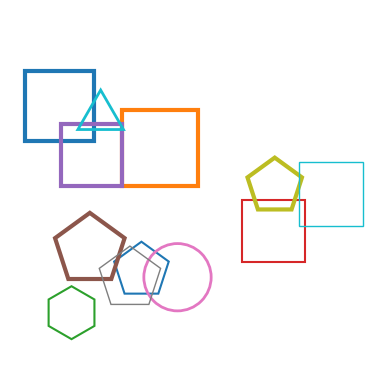[{"shape": "square", "thickness": 3, "radius": 0.45, "center": [0.154, 0.725]}, {"shape": "pentagon", "thickness": 1.5, "radius": 0.37, "center": [0.367, 0.298]}, {"shape": "square", "thickness": 3, "radius": 0.49, "center": [0.415, 0.615]}, {"shape": "hexagon", "thickness": 1.5, "radius": 0.34, "center": [0.186, 0.188]}, {"shape": "square", "thickness": 1.5, "radius": 0.41, "center": [0.711, 0.4]}, {"shape": "square", "thickness": 3, "radius": 0.4, "center": [0.237, 0.598]}, {"shape": "pentagon", "thickness": 3, "radius": 0.47, "center": [0.233, 0.352]}, {"shape": "circle", "thickness": 2, "radius": 0.44, "center": [0.461, 0.28]}, {"shape": "pentagon", "thickness": 1, "radius": 0.42, "center": [0.337, 0.277]}, {"shape": "pentagon", "thickness": 3, "radius": 0.37, "center": [0.714, 0.516]}, {"shape": "triangle", "thickness": 2, "radius": 0.34, "center": [0.261, 0.698]}, {"shape": "square", "thickness": 1, "radius": 0.42, "center": [0.86, 0.496]}]